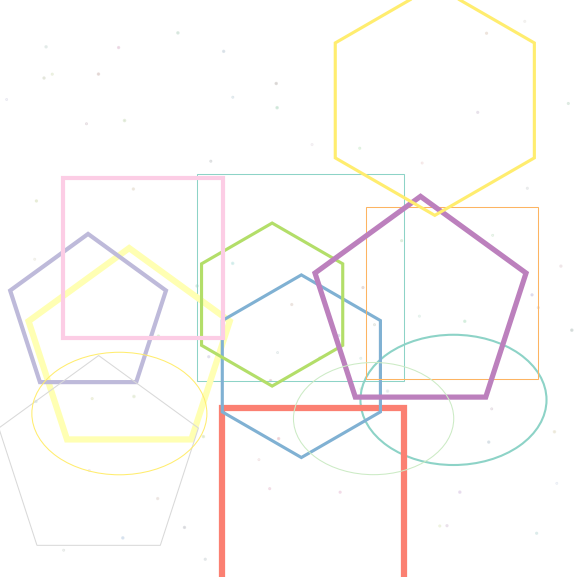[{"shape": "square", "thickness": 0.5, "radius": 0.9, "center": [0.52, 0.519]}, {"shape": "oval", "thickness": 1, "radius": 0.81, "center": [0.785, 0.307]}, {"shape": "pentagon", "thickness": 3, "radius": 0.92, "center": [0.224, 0.386]}, {"shape": "pentagon", "thickness": 2, "radius": 0.71, "center": [0.152, 0.452]}, {"shape": "square", "thickness": 3, "radius": 0.79, "center": [0.542, 0.136]}, {"shape": "hexagon", "thickness": 1.5, "radius": 0.79, "center": [0.522, 0.365]}, {"shape": "square", "thickness": 0.5, "radius": 0.75, "center": [0.782, 0.492]}, {"shape": "hexagon", "thickness": 1.5, "radius": 0.71, "center": [0.471, 0.472]}, {"shape": "square", "thickness": 2, "radius": 0.69, "center": [0.247, 0.552]}, {"shape": "pentagon", "thickness": 0.5, "radius": 0.91, "center": [0.171, 0.202]}, {"shape": "pentagon", "thickness": 2.5, "radius": 0.96, "center": [0.728, 0.467]}, {"shape": "oval", "thickness": 0.5, "radius": 0.69, "center": [0.647, 0.274]}, {"shape": "oval", "thickness": 0.5, "radius": 0.76, "center": [0.207, 0.283]}, {"shape": "hexagon", "thickness": 1.5, "radius": 1.0, "center": [0.753, 0.825]}]